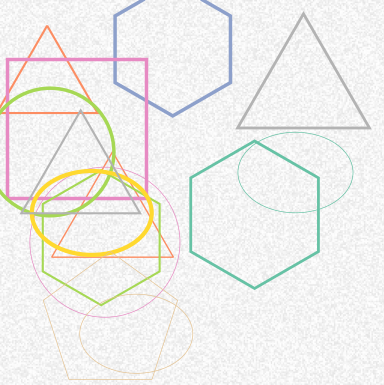[{"shape": "hexagon", "thickness": 2, "radius": 0.96, "center": [0.661, 0.442]}, {"shape": "oval", "thickness": 0.5, "radius": 0.75, "center": [0.767, 0.552]}, {"shape": "triangle", "thickness": 1.5, "radius": 0.76, "center": [0.122, 0.782]}, {"shape": "triangle", "thickness": 1, "radius": 0.91, "center": [0.292, 0.423]}, {"shape": "hexagon", "thickness": 2.5, "radius": 0.87, "center": [0.449, 0.872]}, {"shape": "circle", "thickness": 0.5, "radius": 0.97, "center": [0.272, 0.371]}, {"shape": "square", "thickness": 2.5, "radius": 0.9, "center": [0.199, 0.666]}, {"shape": "hexagon", "thickness": 1.5, "radius": 0.88, "center": [0.263, 0.383]}, {"shape": "circle", "thickness": 2.5, "radius": 0.83, "center": [0.13, 0.605]}, {"shape": "oval", "thickness": 3, "radius": 0.78, "center": [0.238, 0.447]}, {"shape": "oval", "thickness": 0.5, "radius": 0.73, "center": [0.354, 0.133]}, {"shape": "pentagon", "thickness": 0.5, "radius": 0.92, "center": [0.287, 0.163]}, {"shape": "triangle", "thickness": 2, "radius": 0.99, "center": [0.788, 0.766]}, {"shape": "triangle", "thickness": 1.5, "radius": 0.89, "center": [0.21, 0.535]}]